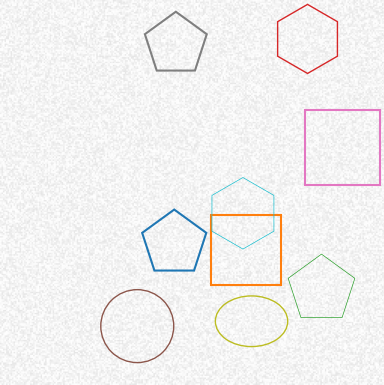[{"shape": "pentagon", "thickness": 1.5, "radius": 0.44, "center": [0.453, 0.368]}, {"shape": "square", "thickness": 1.5, "radius": 0.45, "center": [0.639, 0.351]}, {"shape": "pentagon", "thickness": 0.5, "radius": 0.46, "center": [0.835, 0.249]}, {"shape": "hexagon", "thickness": 1, "radius": 0.45, "center": [0.799, 0.899]}, {"shape": "circle", "thickness": 1, "radius": 0.47, "center": [0.357, 0.153]}, {"shape": "square", "thickness": 1.5, "radius": 0.49, "center": [0.889, 0.617]}, {"shape": "pentagon", "thickness": 1.5, "radius": 0.42, "center": [0.457, 0.885]}, {"shape": "oval", "thickness": 1, "radius": 0.47, "center": [0.653, 0.166]}, {"shape": "hexagon", "thickness": 0.5, "radius": 0.46, "center": [0.631, 0.446]}]